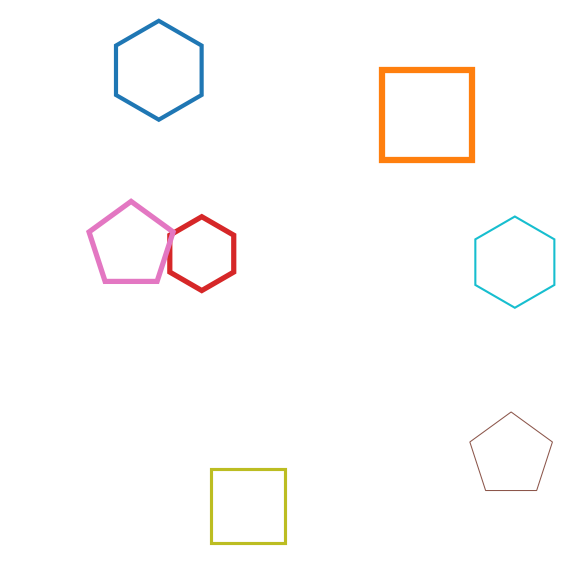[{"shape": "hexagon", "thickness": 2, "radius": 0.43, "center": [0.275, 0.877]}, {"shape": "square", "thickness": 3, "radius": 0.39, "center": [0.739, 0.8]}, {"shape": "hexagon", "thickness": 2.5, "radius": 0.32, "center": [0.349, 0.56]}, {"shape": "pentagon", "thickness": 0.5, "radius": 0.38, "center": [0.885, 0.211]}, {"shape": "pentagon", "thickness": 2.5, "radius": 0.38, "center": [0.227, 0.574]}, {"shape": "square", "thickness": 1.5, "radius": 0.32, "center": [0.43, 0.123]}, {"shape": "hexagon", "thickness": 1, "radius": 0.4, "center": [0.892, 0.545]}]